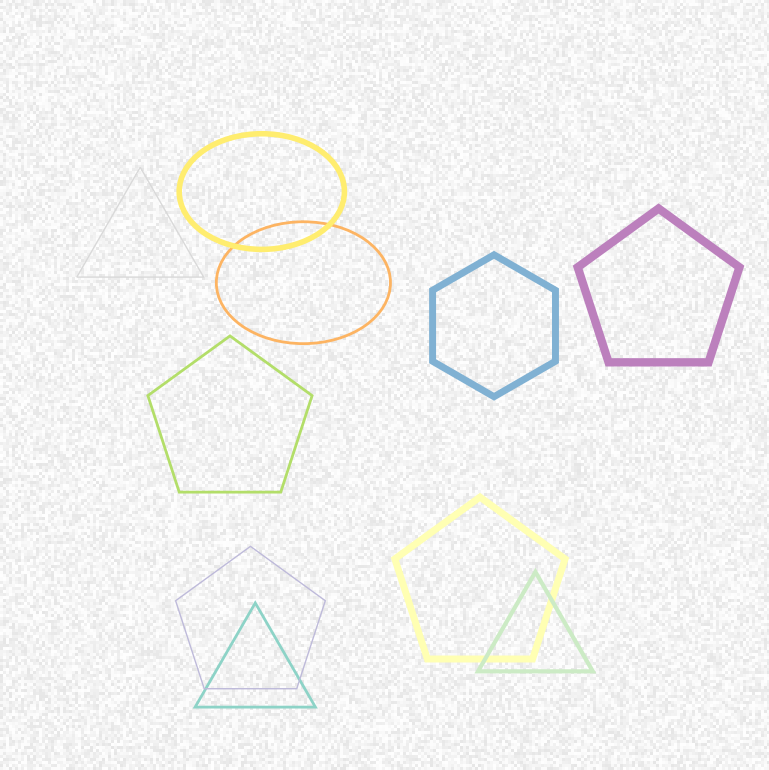[{"shape": "triangle", "thickness": 1, "radius": 0.45, "center": [0.332, 0.127]}, {"shape": "pentagon", "thickness": 2.5, "radius": 0.58, "center": [0.623, 0.238]}, {"shape": "pentagon", "thickness": 0.5, "radius": 0.51, "center": [0.325, 0.188]}, {"shape": "hexagon", "thickness": 2.5, "radius": 0.46, "center": [0.642, 0.577]}, {"shape": "oval", "thickness": 1, "radius": 0.57, "center": [0.394, 0.633]}, {"shape": "pentagon", "thickness": 1, "radius": 0.56, "center": [0.299, 0.452]}, {"shape": "triangle", "thickness": 0.5, "radius": 0.48, "center": [0.182, 0.688]}, {"shape": "pentagon", "thickness": 3, "radius": 0.55, "center": [0.855, 0.619]}, {"shape": "triangle", "thickness": 1.5, "radius": 0.43, "center": [0.695, 0.171]}, {"shape": "oval", "thickness": 2, "radius": 0.54, "center": [0.34, 0.751]}]